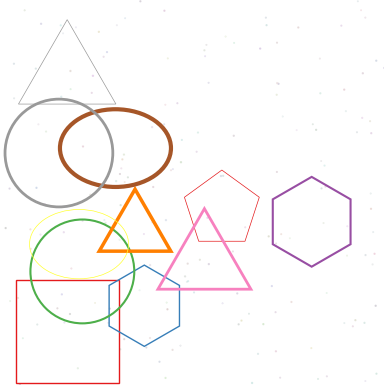[{"shape": "pentagon", "thickness": 0.5, "radius": 0.51, "center": [0.576, 0.456]}, {"shape": "square", "thickness": 1, "radius": 0.67, "center": [0.176, 0.139]}, {"shape": "hexagon", "thickness": 1, "radius": 0.53, "center": [0.375, 0.206]}, {"shape": "circle", "thickness": 1.5, "radius": 0.67, "center": [0.214, 0.295]}, {"shape": "hexagon", "thickness": 1.5, "radius": 0.58, "center": [0.81, 0.424]}, {"shape": "triangle", "thickness": 2.5, "radius": 0.54, "center": [0.351, 0.401]}, {"shape": "oval", "thickness": 0.5, "radius": 0.64, "center": [0.205, 0.366]}, {"shape": "oval", "thickness": 3, "radius": 0.72, "center": [0.3, 0.615]}, {"shape": "triangle", "thickness": 2, "radius": 0.7, "center": [0.531, 0.319]}, {"shape": "circle", "thickness": 2, "radius": 0.7, "center": [0.153, 0.603]}, {"shape": "triangle", "thickness": 0.5, "radius": 0.73, "center": [0.175, 0.803]}]